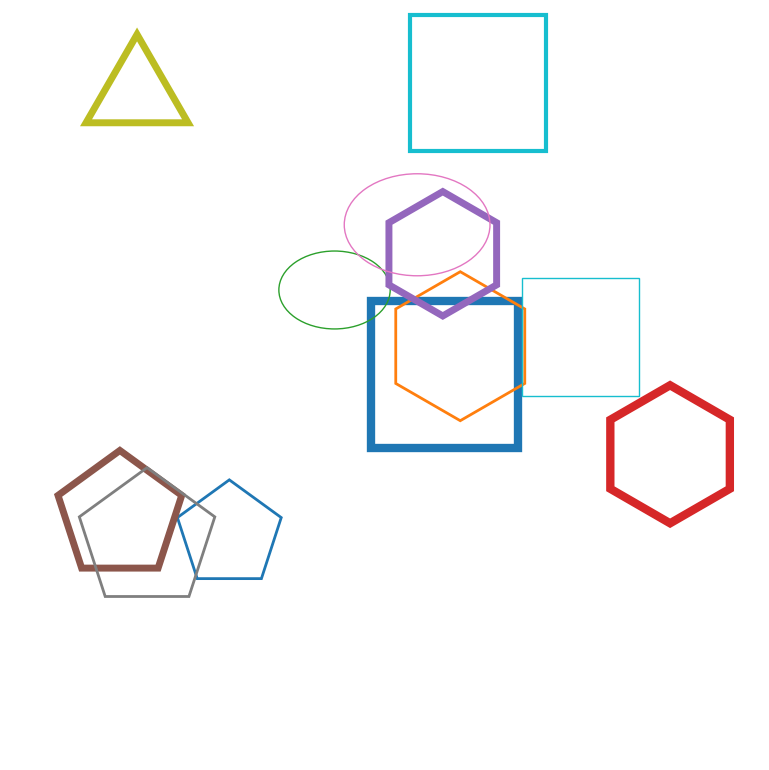[{"shape": "pentagon", "thickness": 1, "radius": 0.35, "center": [0.298, 0.306]}, {"shape": "square", "thickness": 3, "radius": 0.48, "center": [0.577, 0.514]}, {"shape": "hexagon", "thickness": 1, "radius": 0.48, "center": [0.598, 0.55]}, {"shape": "oval", "thickness": 0.5, "radius": 0.36, "center": [0.434, 0.623]}, {"shape": "hexagon", "thickness": 3, "radius": 0.45, "center": [0.87, 0.41]}, {"shape": "hexagon", "thickness": 2.5, "radius": 0.4, "center": [0.575, 0.67]}, {"shape": "pentagon", "thickness": 2.5, "radius": 0.42, "center": [0.156, 0.331]}, {"shape": "oval", "thickness": 0.5, "radius": 0.47, "center": [0.542, 0.708]}, {"shape": "pentagon", "thickness": 1, "radius": 0.46, "center": [0.191, 0.3]}, {"shape": "triangle", "thickness": 2.5, "radius": 0.38, "center": [0.178, 0.879]}, {"shape": "square", "thickness": 0.5, "radius": 0.38, "center": [0.754, 0.562]}, {"shape": "square", "thickness": 1.5, "radius": 0.44, "center": [0.621, 0.892]}]